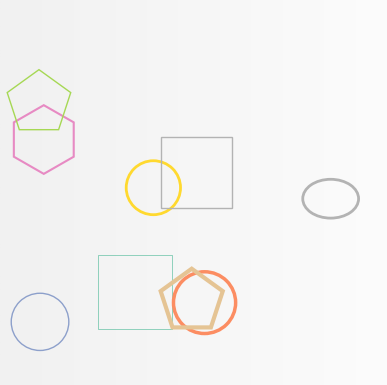[{"shape": "square", "thickness": 0.5, "radius": 0.48, "center": [0.347, 0.242]}, {"shape": "circle", "thickness": 2.5, "radius": 0.4, "center": [0.528, 0.214]}, {"shape": "circle", "thickness": 1, "radius": 0.37, "center": [0.103, 0.164]}, {"shape": "hexagon", "thickness": 1.5, "radius": 0.45, "center": [0.113, 0.638]}, {"shape": "pentagon", "thickness": 1, "radius": 0.43, "center": [0.101, 0.733]}, {"shape": "circle", "thickness": 2, "radius": 0.35, "center": [0.396, 0.512]}, {"shape": "pentagon", "thickness": 3, "radius": 0.42, "center": [0.495, 0.218]}, {"shape": "oval", "thickness": 2, "radius": 0.36, "center": [0.853, 0.484]}, {"shape": "square", "thickness": 1, "radius": 0.46, "center": [0.507, 0.553]}]